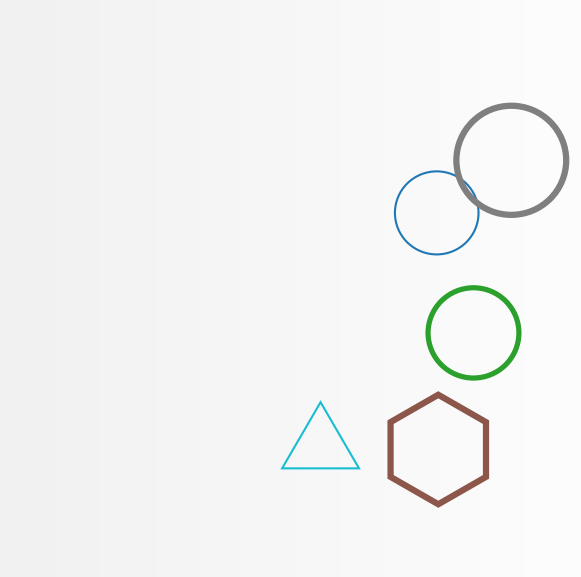[{"shape": "circle", "thickness": 1, "radius": 0.36, "center": [0.751, 0.63]}, {"shape": "circle", "thickness": 2.5, "radius": 0.39, "center": [0.815, 0.423]}, {"shape": "hexagon", "thickness": 3, "radius": 0.47, "center": [0.754, 0.221]}, {"shape": "circle", "thickness": 3, "radius": 0.47, "center": [0.88, 0.722]}, {"shape": "triangle", "thickness": 1, "radius": 0.38, "center": [0.552, 0.226]}]